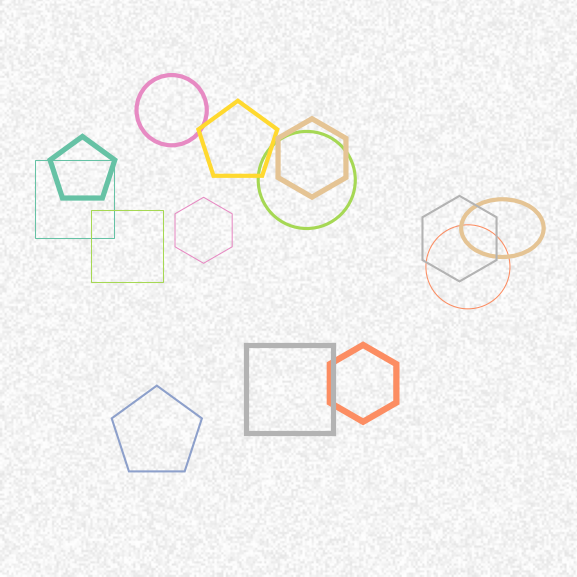[{"shape": "pentagon", "thickness": 2.5, "radius": 0.29, "center": [0.143, 0.704]}, {"shape": "square", "thickness": 0.5, "radius": 0.34, "center": [0.129, 0.654]}, {"shape": "hexagon", "thickness": 3, "radius": 0.33, "center": [0.629, 0.335]}, {"shape": "circle", "thickness": 0.5, "radius": 0.36, "center": [0.81, 0.537]}, {"shape": "pentagon", "thickness": 1, "radius": 0.41, "center": [0.272, 0.249]}, {"shape": "circle", "thickness": 2, "radius": 0.3, "center": [0.297, 0.808]}, {"shape": "hexagon", "thickness": 0.5, "radius": 0.29, "center": [0.353, 0.6]}, {"shape": "circle", "thickness": 1.5, "radius": 0.42, "center": [0.531, 0.688]}, {"shape": "square", "thickness": 0.5, "radius": 0.31, "center": [0.22, 0.574]}, {"shape": "pentagon", "thickness": 2, "radius": 0.36, "center": [0.412, 0.753]}, {"shape": "hexagon", "thickness": 2.5, "radius": 0.34, "center": [0.54, 0.726]}, {"shape": "oval", "thickness": 2, "radius": 0.36, "center": [0.87, 0.604]}, {"shape": "hexagon", "thickness": 1, "radius": 0.37, "center": [0.796, 0.586]}, {"shape": "square", "thickness": 2.5, "radius": 0.38, "center": [0.501, 0.325]}]